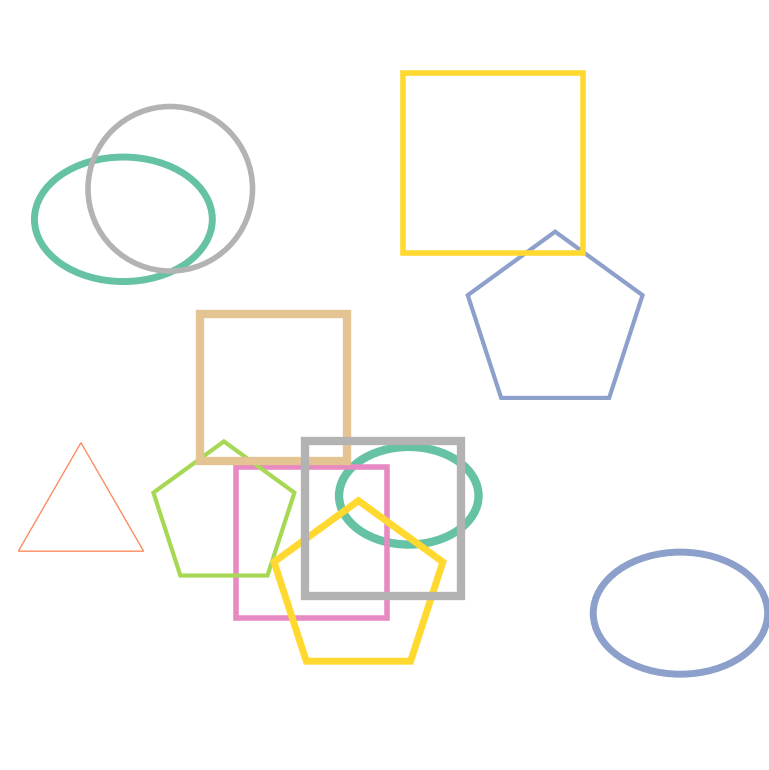[{"shape": "oval", "thickness": 2.5, "radius": 0.58, "center": [0.16, 0.715]}, {"shape": "oval", "thickness": 3, "radius": 0.45, "center": [0.531, 0.356]}, {"shape": "triangle", "thickness": 0.5, "radius": 0.47, "center": [0.105, 0.331]}, {"shape": "oval", "thickness": 2.5, "radius": 0.57, "center": [0.884, 0.204]}, {"shape": "pentagon", "thickness": 1.5, "radius": 0.6, "center": [0.721, 0.58]}, {"shape": "square", "thickness": 2, "radius": 0.49, "center": [0.404, 0.295]}, {"shape": "pentagon", "thickness": 1.5, "radius": 0.48, "center": [0.291, 0.33]}, {"shape": "pentagon", "thickness": 2.5, "radius": 0.58, "center": [0.466, 0.235]}, {"shape": "square", "thickness": 2, "radius": 0.58, "center": [0.64, 0.788]}, {"shape": "square", "thickness": 3, "radius": 0.48, "center": [0.355, 0.497]}, {"shape": "circle", "thickness": 2, "radius": 0.53, "center": [0.221, 0.755]}, {"shape": "square", "thickness": 3, "radius": 0.51, "center": [0.498, 0.327]}]